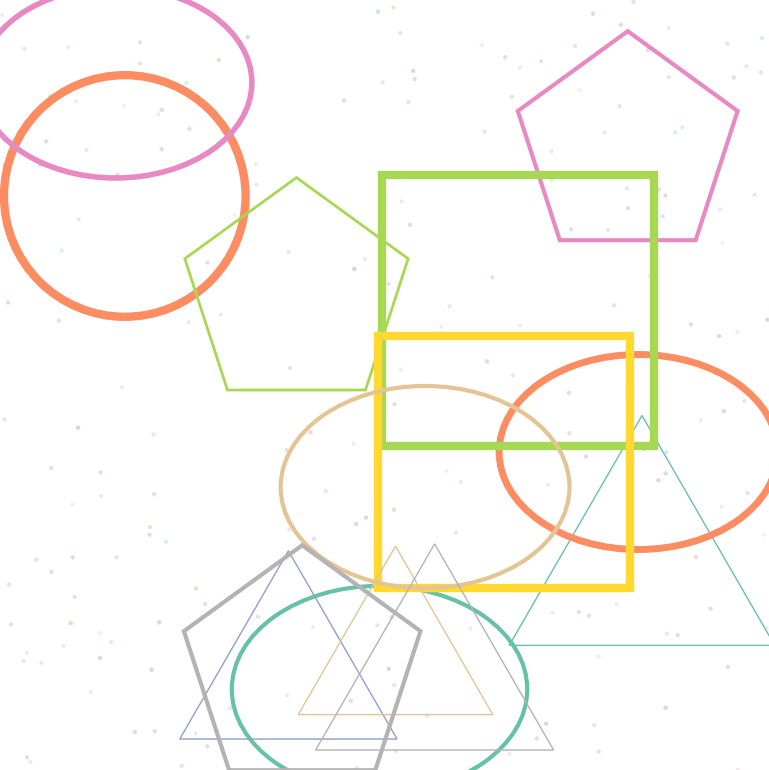[{"shape": "oval", "thickness": 1.5, "radius": 0.96, "center": [0.493, 0.105]}, {"shape": "triangle", "thickness": 0.5, "radius": 1.0, "center": [0.834, 0.261]}, {"shape": "circle", "thickness": 3, "radius": 0.78, "center": [0.162, 0.745]}, {"shape": "oval", "thickness": 2.5, "radius": 0.9, "center": [0.829, 0.413]}, {"shape": "triangle", "thickness": 0.5, "radius": 0.81, "center": [0.375, 0.122]}, {"shape": "oval", "thickness": 2, "radius": 0.89, "center": [0.15, 0.893]}, {"shape": "pentagon", "thickness": 1.5, "radius": 0.75, "center": [0.815, 0.809]}, {"shape": "pentagon", "thickness": 1, "radius": 0.76, "center": [0.385, 0.617]}, {"shape": "square", "thickness": 3, "radius": 0.88, "center": [0.672, 0.597]}, {"shape": "square", "thickness": 3, "radius": 0.82, "center": [0.655, 0.4]}, {"shape": "oval", "thickness": 1.5, "radius": 0.94, "center": [0.552, 0.367]}, {"shape": "triangle", "thickness": 0.5, "radius": 0.73, "center": [0.514, 0.145]}, {"shape": "triangle", "thickness": 0.5, "radius": 0.89, "center": [0.564, 0.115]}, {"shape": "pentagon", "thickness": 1.5, "radius": 0.81, "center": [0.392, 0.13]}]